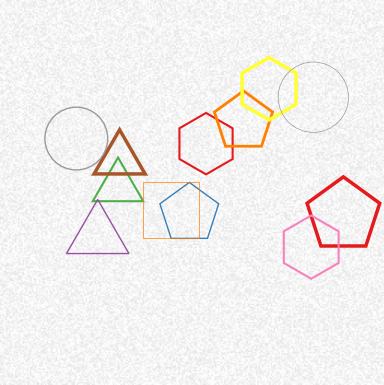[{"shape": "hexagon", "thickness": 1.5, "radius": 0.4, "center": [0.535, 0.627]}, {"shape": "pentagon", "thickness": 2.5, "radius": 0.5, "center": [0.892, 0.441]}, {"shape": "pentagon", "thickness": 1, "radius": 0.4, "center": [0.492, 0.446]}, {"shape": "triangle", "thickness": 1.5, "radius": 0.38, "center": [0.307, 0.515]}, {"shape": "triangle", "thickness": 1, "radius": 0.47, "center": [0.254, 0.388]}, {"shape": "square", "thickness": 0.5, "radius": 0.37, "center": [0.444, 0.455]}, {"shape": "pentagon", "thickness": 2, "radius": 0.4, "center": [0.632, 0.684]}, {"shape": "hexagon", "thickness": 2.5, "radius": 0.4, "center": [0.699, 0.77]}, {"shape": "triangle", "thickness": 2.5, "radius": 0.38, "center": [0.311, 0.586]}, {"shape": "hexagon", "thickness": 1.5, "radius": 0.41, "center": [0.808, 0.358]}, {"shape": "circle", "thickness": 1, "radius": 0.41, "center": [0.198, 0.64]}, {"shape": "circle", "thickness": 0.5, "radius": 0.46, "center": [0.814, 0.748]}]